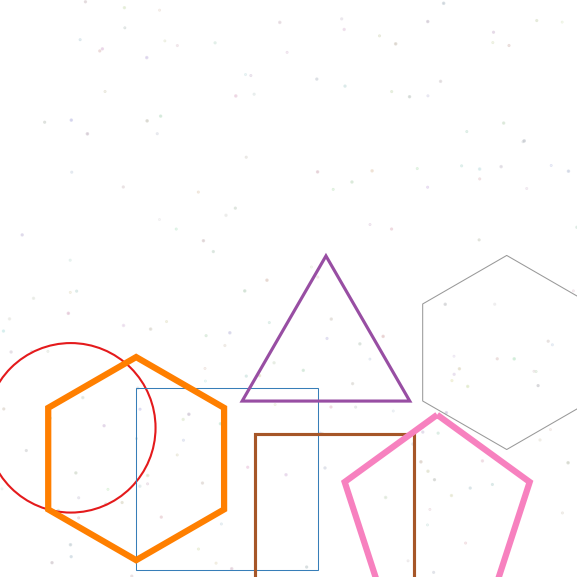[{"shape": "circle", "thickness": 1, "radius": 0.73, "center": [0.123, 0.258]}, {"shape": "square", "thickness": 0.5, "radius": 0.79, "center": [0.393, 0.17]}, {"shape": "triangle", "thickness": 1.5, "radius": 0.84, "center": [0.564, 0.388]}, {"shape": "hexagon", "thickness": 3, "radius": 0.88, "center": [0.236, 0.205]}, {"shape": "square", "thickness": 1.5, "radius": 0.69, "center": [0.579, 0.11]}, {"shape": "pentagon", "thickness": 3, "radius": 0.84, "center": [0.757, 0.112]}, {"shape": "hexagon", "thickness": 0.5, "radius": 0.84, "center": [0.877, 0.389]}]